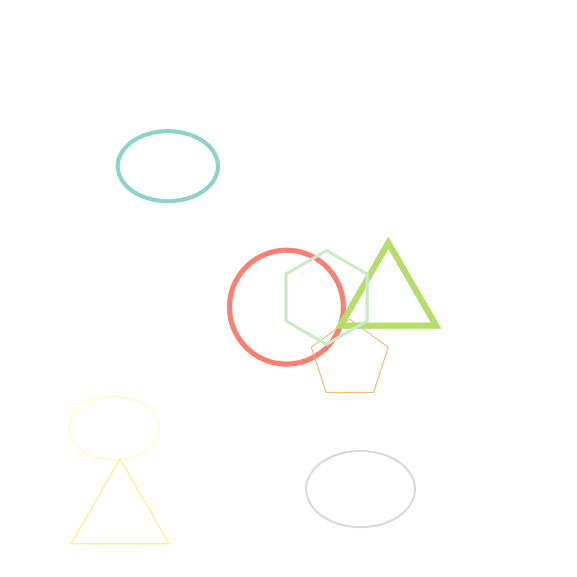[{"shape": "oval", "thickness": 2, "radius": 0.43, "center": [0.291, 0.711]}, {"shape": "oval", "thickness": 0.5, "radius": 0.39, "center": [0.197, 0.258]}, {"shape": "circle", "thickness": 2.5, "radius": 0.49, "center": [0.496, 0.467]}, {"shape": "pentagon", "thickness": 0.5, "radius": 0.35, "center": [0.606, 0.376]}, {"shape": "triangle", "thickness": 3, "radius": 0.48, "center": [0.672, 0.483]}, {"shape": "oval", "thickness": 1, "radius": 0.47, "center": [0.624, 0.152]}, {"shape": "hexagon", "thickness": 1.5, "radius": 0.41, "center": [0.565, 0.484]}, {"shape": "triangle", "thickness": 0.5, "radius": 0.49, "center": [0.208, 0.107]}]